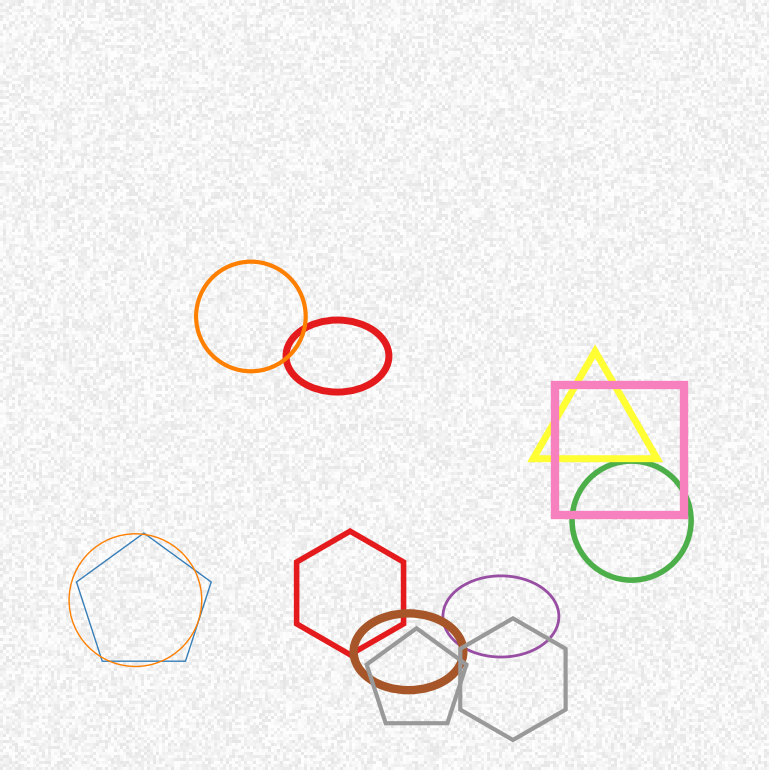[{"shape": "oval", "thickness": 2.5, "radius": 0.33, "center": [0.438, 0.538]}, {"shape": "hexagon", "thickness": 2, "radius": 0.4, "center": [0.455, 0.23]}, {"shape": "pentagon", "thickness": 0.5, "radius": 0.46, "center": [0.187, 0.216]}, {"shape": "circle", "thickness": 2, "radius": 0.39, "center": [0.82, 0.324]}, {"shape": "oval", "thickness": 1, "radius": 0.38, "center": [0.651, 0.199]}, {"shape": "circle", "thickness": 1.5, "radius": 0.36, "center": [0.326, 0.589]}, {"shape": "circle", "thickness": 0.5, "radius": 0.43, "center": [0.176, 0.221]}, {"shape": "triangle", "thickness": 2.5, "radius": 0.46, "center": [0.773, 0.451]}, {"shape": "oval", "thickness": 3, "radius": 0.36, "center": [0.531, 0.154]}, {"shape": "square", "thickness": 3, "radius": 0.42, "center": [0.804, 0.416]}, {"shape": "pentagon", "thickness": 1.5, "radius": 0.34, "center": [0.541, 0.116]}, {"shape": "hexagon", "thickness": 1.5, "radius": 0.39, "center": [0.666, 0.118]}]